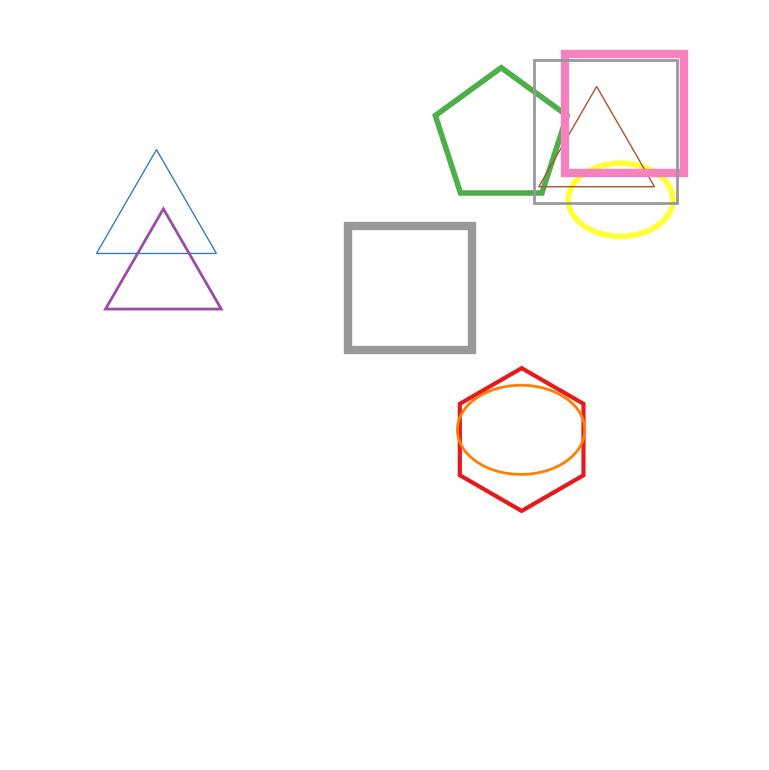[{"shape": "hexagon", "thickness": 1.5, "radius": 0.46, "center": [0.677, 0.429]}, {"shape": "triangle", "thickness": 0.5, "radius": 0.45, "center": [0.203, 0.716]}, {"shape": "pentagon", "thickness": 2, "radius": 0.45, "center": [0.651, 0.822]}, {"shape": "triangle", "thickness": 1, "radius": 0.43, "center": [0.212, 0.642]}, {"shape": "oval", "thickness": 1, "radius": 0.41, "center": [0.677, 0.442]}, {"shape": "oval", "thickness": 2, "radius": 0.34, "center": [0.806, 0.741]}, {"shape": "triangle", "thickness": 0.5, "radius": 0.43, "center": [0.775, 0.801]}, {"shape": "square", "thickness": 3, "radius": 0.39, "center": [0.811, 0.852]}, {"shape": "square", "thickness": 1, "radius": 0.46, "center": [0.786, 0.829]}, {"shape": "square", "thickness": 3, "radius": 0.4, "center": [0.532, 0.626]}]